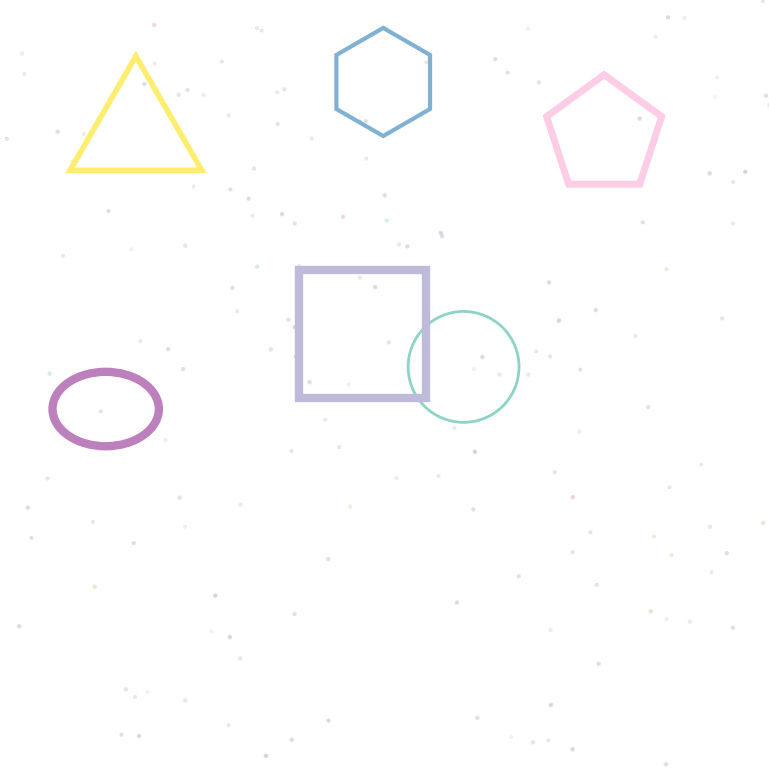[{"shape": "circle", "thickness": 1, "radius": 0.36, "center": [0.602, 0.524]}, {"shape": "square", "thickness": 3, "radius": 0.41, "center": [0.471, 0.566]}, {"shape": "hexagon", "thickness": 1.5, "radius": 0.35, "center": [0.498, 0.894]}, {"shape": "pentagon", "thickness": 2.5, "radius": 0.39, "center": [0.785, 0.824]}, {"shape": "oval", "thickness": 3, "radius": 0.35, "center": [0.137, 0.469]}, {"shape": "triangle", "thickness": 2, "radius": 0.49, "center": [0.176, 0.828]}]